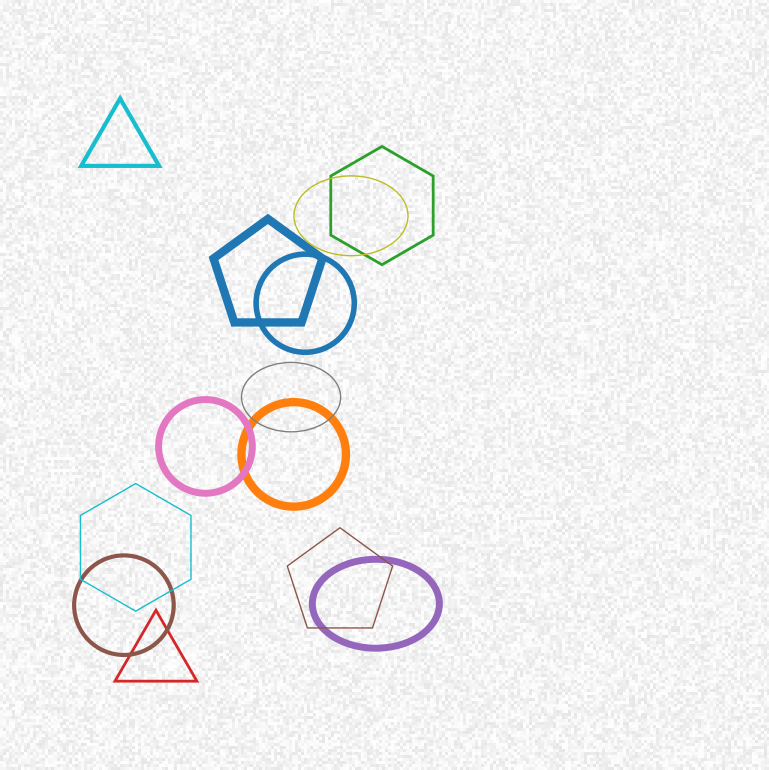[{"shape": "pentagon", "thickness": 3, "radius": 0.37, "center": [0.348, 0.641]}, {"shape": "circle", "thickness": 2, "radius": 0.32, "center": [0.396, 0.606]}, {"shape": "circle", "thickness": 3, "radius": 0.34, "center": [0.381, 0.41]}, {"shape": "hexagon", "thickness": 1, "radius": 0.38, "center": [0.496, 0.733]}, {"shape": "triangle", "thickness": 1, "radius": 0.31, "center": [0.203, 0.146]}, {"shape": "oval", "thickness": 2.5, "radius": 0.41, "center": [0.488, 0.216]}, {"shape": "circle", "thickness": 1.5, "radius": 0.32, "center": [0.161, 0.214]}, {"shape": "pentagon", "thickness": 0.5, "radius": 0.36, "center": [0.441, 0.243]}, {"shape": "circle", "thickness": 2.5, "radius": 0.3, "center": [0.267, 0.42]}, {"shape": "oval", "thickness": 0.5, "radius": 0.32, "center": [0.378, 0.484]}, {"shape": "oval", "thickness": 0.5, "radius": 0.37, "center": [0.456, 0.72]}, {"shape": "triangle", "thickness": 1.5, "radius": 0.29, "center": [0.156, 0.814]}, {"shape": "hexagon", "thickness": 0.5, "radius": 0.41, "center": [0.176, 0.289]}]